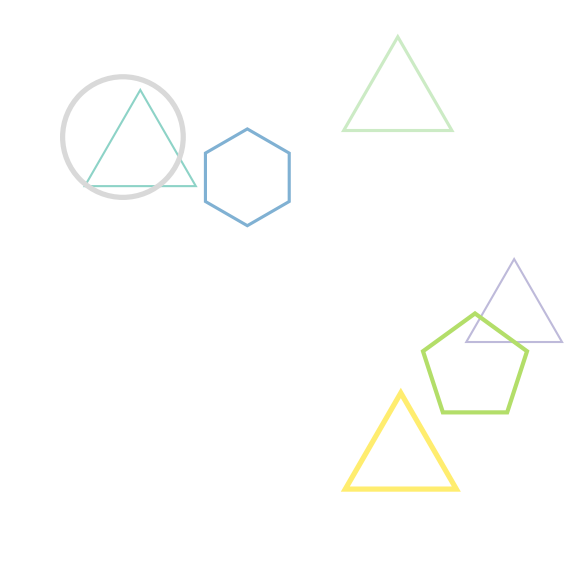[{"shape": "triangle", "thickness": 1, "radius": 0.56, "center": [0.243, 0.732]}, {"shape": "triangle", "thickness": 1, "radius": 0.48, "center": [0.89, 0.455]}, {"shape": "hexagon", "thickness": 1.5, "radius": 0.42, "center": [0.428, 0.692]}, {"shape": "pentagon", "thickness": 2, "radius": 0.47, "center": [0.823, 0.362]}, {"shape": "circle", "thickness": 2.5, "radius": 0.52, "center": [0.213, 0.762]}, {"shape": "triangle", "thickness": 1.5, "radius": 0.54, "center": [0.689, 0.827]}, {"shape": "triangle", "thickness": 2.5, "radius": 0.56, "center": [0.694, 0.208]}]